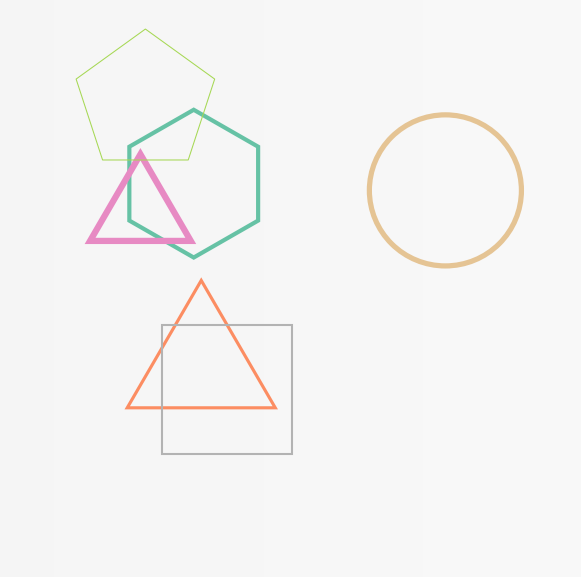[{"shape": "hexagon", "thickness": 2, "radius": 0.64, "center": [0.333, 0.681]}, {"shape": "triangle", "thickness": 1.5, "radius": 0.74, "center": [0.346, 0.366]}, {"shape": "triangle", "thickness": 3, "radius": 0.5, "center": [0.242, 0.632]}, {"shape": "pentagon", "thickness": 0.5, "radius": 0.63, "center": [0.25, 0.824]}, {"shape": "circle", "thickness": 2.5, "radius": 0.65, "center": [0.766, 0.669]}, {"shape": "square", "thickness": 1, "radius": 0.56, "center": [0.39, 0.325]}]